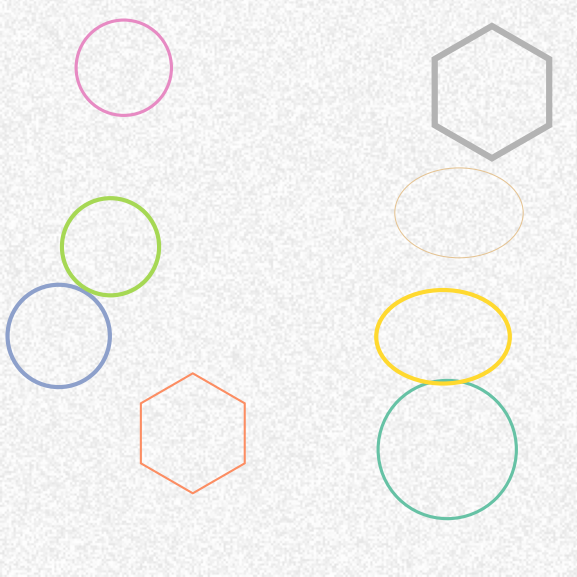[{"shape": "circle", "thickness": 1.5, "radius": 0.6, "center": [0.774, 0.221]}, {"shape": "hexagon", "thickness": 1, "radius": 0.52, "center": [0.334, 0.249]}, {"shape": "circle", "thickness": 2, "radius": 0.44, "center": [0.102, 0.417]}, {"shape": "circle", "thickness": 1.5, "radius": 0.41, "center": [0.214, 0.882]}, {"shape": "circle", "thickness": 2, "radius": 0.42, "center": [0.191, 0.572]}, {"shape": "oval", "thickness": 2, "radius": 0.58, "center": [0.767, 0.416]}, {"shape": "oval", "thickness": 0.5, "radius": 0.56, "center": [0.795, 0.631]}, {"shape": "hexagon", "thickness": 3, "radius": 0.57, "center": [0.852, 0.84]}]